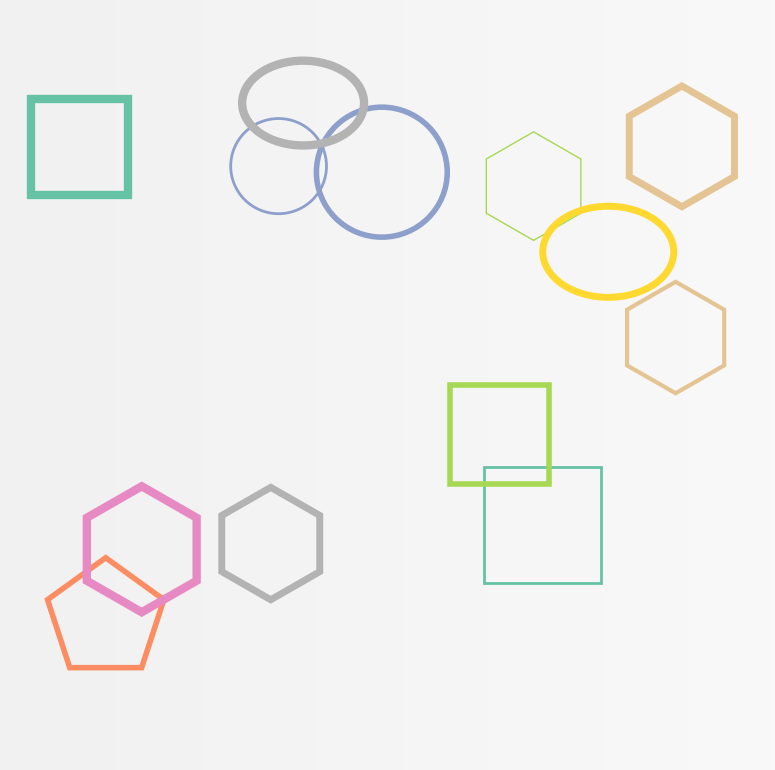[{"shape": "square", "thickness": 1, "radius": 0.38, "center": [0.7, 0.319]}, {"shape": "square", "thickness": 3, "radius": 0.31, "center": [0.103, 0.809]}, {"shape": "pentagon", "thickness": 2, "radius": 0.39, "center": [0.136, 0.197]}, {"shape": "circle", "thickness": 1, "radius": 0.31, "center": [0.359, 0.784]}, {"shape": "circle", "thickness": 2, "radius": 0.42, "center": [0.493, 0.776]}, {"shape": "hexagon", "thickness": 3, "radius": 0.41, "center": [0.183, 0.287]}, {"shape": "square", "thickness": 2, "radius": 0.32, "center": [0.644, 0.436]}, {"shape": "hexagon", "thickness": 0.5, "radius": 0.35, "center": [0.688, 0.758]}, {"shape": "oval", "thickness": 2.5, "radius": 0.42, "center": [0.785, 0.673]}, {"shape": "hexagon", "thickness": 2.5, "radius": 0.39, "center": [0.88, 0.81]}, {"shape": "hexagon", "thickness": 1.5, "radius": 0.36, "center": [0.872, 0.562]}, {"shape": "hexagon", "thickness": 2.5, "radius": 0.36, "center": [0.349, 0.294]}, {"shape": "oval", "thickness": 3, "radius": 0.39, "center": [0.391, 0.866]}]